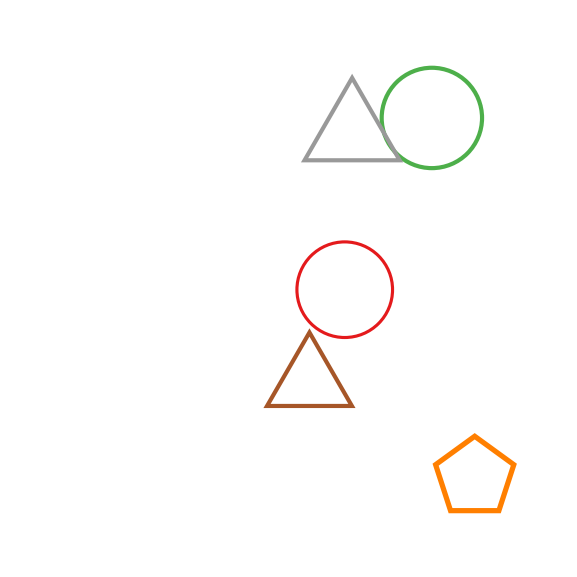[{"shape": "circle", "thickness": 1.5, "radius": 0.41, "center": [0.597, 0.497]}, {"shape": "circle", "thickness": 2, "radius": 0.43, "center": [0.748, 0.795]}, {"shape": "pentagon", "thickness": 2.5, "radius": 0.36, "center": [0.822, 0.172]}, {"shape": "triangle", "thickness": 2, "radius": 0.42, "center": [0.536, 0.339]}, {"shape": "triangle", "thickness": 2, "radius": 0.48, "center": [0.61, 0.769]}]